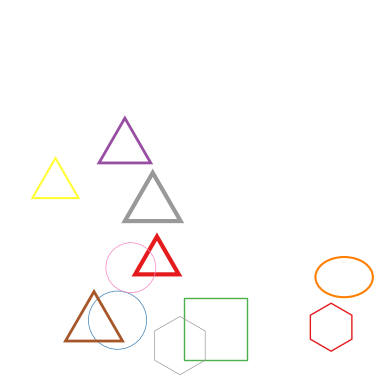[{"shape": "hexagon", "thickness": 1, "radius": 0.31, "center": [0.86, 0.15]}, {"shape": "triangle", "thickness": 3, "radius": 0.33, "center": [0.408, 0.32]}, {"shape": "circle", "thickness": 0.5, "radius": 0.38, "center": [0.305, 0.168]}, {"shape": "square", "thickness": 1, "radius": 0.41, "center": [0.559, 0.146]}, {"shape": "triangle", "thickness": 2, "radius": 0.39, "center": [0.324, 0.616]}, {"shape": "oval", "thickness": 1.5, "radius": 0.37, "center": [0.894, 0.28]}, {"shape": "triangle", "thickness": 1.5, "radius": 0.35, "center": [0.144, 0.52]}, {"shape": "triangle", "thickness": 2, "radius": 0.43, "center": [0.244, 0.157]}, {"shape": "circle", "thickness": 0.5, "radius": 0.32, "center": [0.34, 0.305]}, {"shape": "triangle", "thickness": 3, "radius": 0.42, "center": [0.397, 0.468]}, {"shape": "hexagon", "thickness": 0.5, "radius": 0.38, "center": [0.467, 0.102]}]